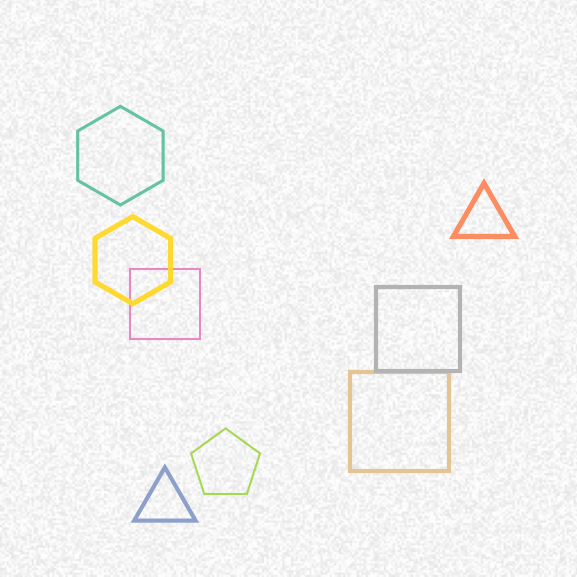[{"shape": "hexagon", "thickness": 1.5, "radius": 0.43, "center": [0.209, 0.73]}, {"shape": "triangle", "thickness": 2.5, "radius": 0.31, "center": [0.838, 0.62]}, {"shape": "triangle", "thickness": 2, "radius": 0.31, "center": [0.286, 0.128]}, {"shape": "square", "thickness": 1, "radius": 0.3, "center": [0.285, 0.473]}, {"shape": "pentagon", "thickness": 1, "radius": 0.31, "center": [0.391, 0.195]}, {"shape": "hexagon", "thickness": 2.5, "radius": 0.38, "center": [0.23, 0.549]}, {"shape": "square", "thickness": 2, "radius": 0.43, "center": [0.692, 0.269]}, {"shape": "square", "thickness": 2, "radius": 0.36, "center": [0.723, 0.429]}]